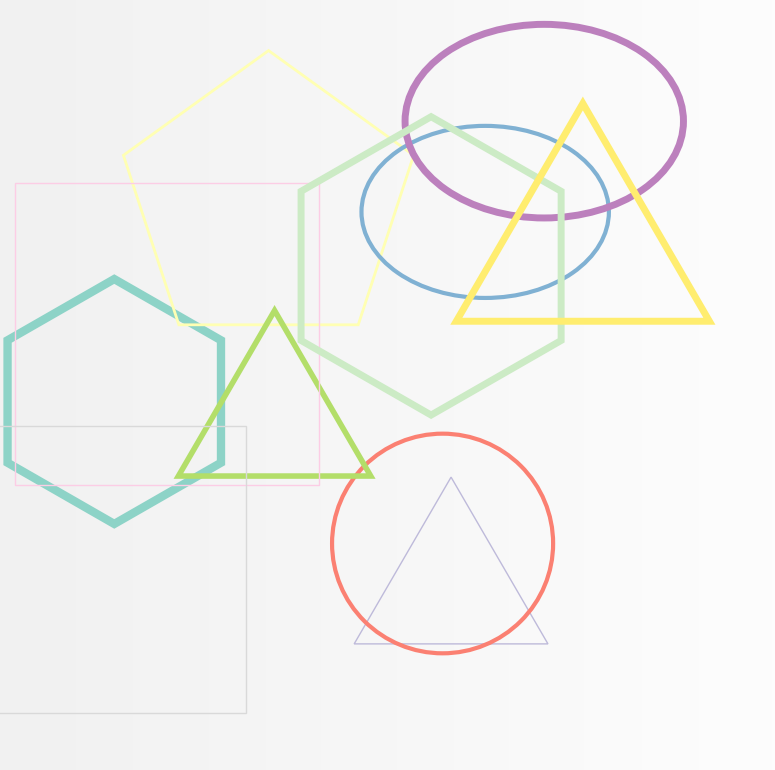[{"shape": "hexagon", "thickness": 3, "radius": 0.8, "center": [0.147, 0.479]}, {"shape": "pentagon", "thickness": 1, "radius": 0.98, "center": [0.347, 0.737]}, {"shape": "triangle", "thickness": 0.5, "radius": 0.72, "center": [0.582, 0.236]}, {"shape": "circle", "thickness": 1.5, "radius": 0.71, "center": [0.571, 0.294]}, {"shape": "oval", "thickness": 1.5, "radius": 0.8, "center": [0.626, 0.725]}, {"shape": "triangle", "thickness": 2, "radius": 0.72, "center": [0.354, 0.453]}, {"shape": "square", "thickness": 0.5, "radius": 0.98, "center": [0.216, 0.567]}, {"shape": "square", "thickness": 0.5, "radius": 0.93, "center": [0.131, 0.261]}, {"shape": "oval", "thickness": 2.5, "radius": 0.9, "center": [0.702, 0.843]}, {"shape": "hexagon", "thickness": 2.5, "radius": 0.97, "center": [0.556, 0.655]}, {"shape": "triangle", "thickness": 2.5, "radius": 0.94, "center": [0.752, 0.677]}]